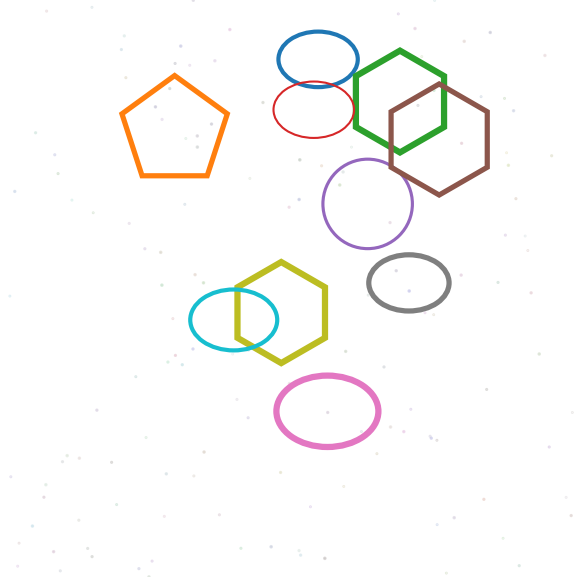[{"shape": "oval", "thickness": 2, "radius": 0.34, "center": [0.551, 0.896]}, {"shape": "pentagon", "thickness": 2.5, "radius": 0.48, "center": [0.302, 0.772]}, {"shape": "hexagon", "thickness": 3, "radius": 0.44, "center": [0.693, 0.823]}, {"shape": "oval", "thickness": 1, "radius": 0.35, "center": [0.543, 0.809]}, {"shape": "circle", "thickness": 1.5, "radius": 0.39, "center": [0.637, 0.646]}, {"shape": "hexagon", "thickness": 2.5, "radius": 0.48, "center": [0.76, 0.758]}, {"shape": "oval", "thickness": 3, "radius": 0.44, "center": [0.567, 0.287]}, {"shape": "oval", "thickness": 2.5, "radius": 0.35, "center": [0.708, 0.509]}, {"shape": "hexagon", "thickness": 3, "radius": 0.44, "center": [0.487, 0.458]}, {"shape": "oval", "thickness": 2, "radius": 0.38, "center": [0.405, 0.445]}]